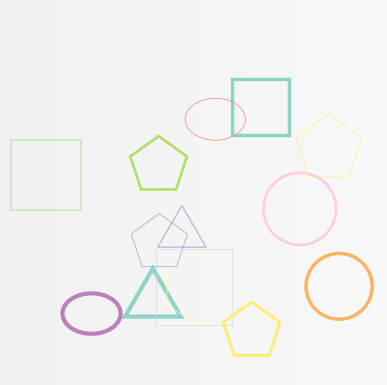[{"shape": "triangle", "thickness": 3, "radius": 0.42, "center": [0.395, 0.219]}, {"shape": "square", "thickness": 2.5, "radius": 0.37, "center": [0.673, 0.722]}, {"shape": "hexagon", "thickness": 0.5, "radius": 0.49, "center": [0.515, 0.255]}, {"shape": "triangle", "thickness": 1, "radius": 0.36, "center": [0.469, 0.394]}, {"shape": "oval", "thickness": 0.5, "radius": 0.39, "center": [0.556, 0.69]}, {"shape": "pentagon", "thickness": 0.5, "radius": 0.38, "center": [0.411, 0.369]}, {"shape": "circle", "thickness": 2.5, "radius": 0.43, "center": [0.875, 0.256]}, {"shape": "pentagon", "thickness": 2, "radius": 0.38, "center": [0.409, 0.57]}, {"shape": "circle", "thickness": 2, "radius": 0.47, "center": [0.774, 0.458]}, {"shape": "square", "thickness": 0.5, "radius": 0.49, "center": [0.501, 0.254]}, {"shape": "oval", "thickness": 3, "radius": 0.38, "center": [0.236, 0.186]}, {"shape": "square", "thickness": 1.5, "radius": 0.45, "center": [0.118, 0.545]}, {"shape": "pentagon", "thickness": 0.5, "radius": 0.45, "center": [0.848, 0.615]}, {"shape": "pentagon", "thickness": 2, "radius": 0.38, "center": [0.649, 0.139]}]